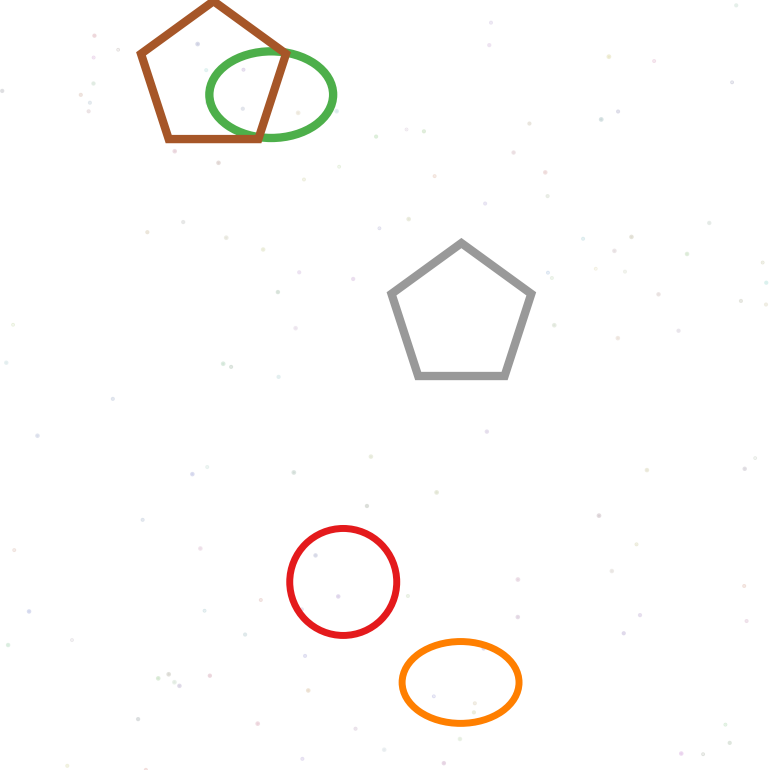[{"shape": "circle", "thickness": 2.5, "radius": 0.35, "center": [0.446, 0.244]}, {"shape": "oval", "thickness": 3, "radius": 0.4, "center": [0.352, 0.877]}, {"shape": "oval", "thickness": 2.5, "radius": 0.38, "center": [0.598, 0.114]}, {"shape": "pentagon", "thickness": 3, "radius": 0.5, "center": [0.277, 0.9]}, {"shape": "pentagon", "thickness": 3, "radius": 0.48, "center": [0.599, 0.589]}]